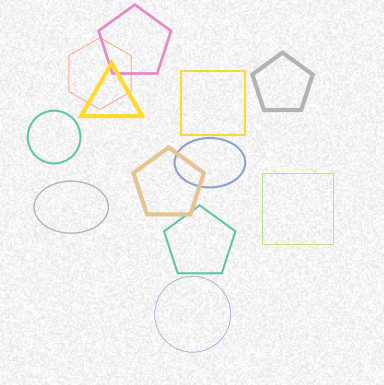[{"shape": "pentagon", "thickness": 1.5, "radius": 0.49, "center": [0.519, 0.369]}, {"shape": "circle", "thickness": 1.5, "radius": 0.34, "center": [0.141, 0.644]}, {"shape": "hexagon", "thickness": 0.5, "radius": 0.47, "center": [0.26, 0.809]}, {"shape": "circle", "thickness": 0.5, "radius": 0.49, "center": [0.5, 0.184]}, {"shape": "oval", "thickness": 1.5, "radius": 0.46, "center": [0.545, 0.577]}, {"shape": "pentagon", "thickness": 2, "radius": 0.49, "center": [0.35, 0.889]}, {"shape": "square", "thickness": 0.5, "radius": 0.46, "center": [0.773, 0.459]}, {"shape": "triangle", "thickness": 3, "radius": 0.46, "center": [0.29, 0.744]}, {"shape": "square", "thickness": 1.5, "radius": 0.42, "center": [0.552, 0.732]}, {"shape": "pentagon", "thickness": 3, "radius": 0.48, "center": [0.438, 0.521]}, {"shape": "oval", "thickness": 1, "radius": 0.48, "center": [0.185, 0.462]}, {"shape": "pentagon", "thickness": 3, "radius": 0.41, "center": [0.734, 0.781]}]